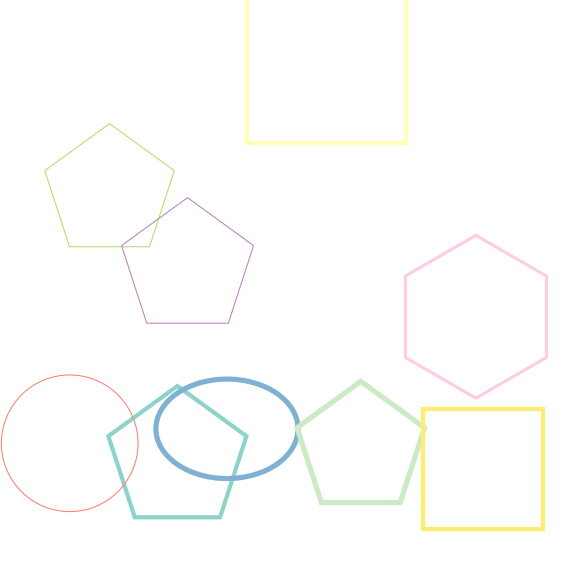[{"shape": "pentagon", "thickness": 2, "radius": 0.63, "center": [0.307, 0.205]}, {"shape": "square", "thickness": 2, "radius": 0.69, "center": [0.566, 0.889]}, {"shape": "circle", "thickness": 0.5, "radius": 0.59, "center": [0.121, 0.232]}, {"shape": "oval", "thickness": 2.5, "radius": 0.62, "center": [0.393, 0.257]}, {"shape": "pentagon", "thickness": 0.5, "radius": 0.59, "center": [0.19, 0.667]}, {"shape": "hexagon", "thickness": 1.5, "radius": 0.7, "center": [0.824, 0.451]}, {"shape": "pentagon", "thickness": 0.5, "radius": 0.6, "center": [0.325, 0.537]}, {"shape": "pentagon", "thickness": 2.5, "radius": 0.58, "center": [0.625, 0.223]}, {"shape": "square", "thickness": 2, "radius": 0.52, "center": [0.836, 0.187]}]